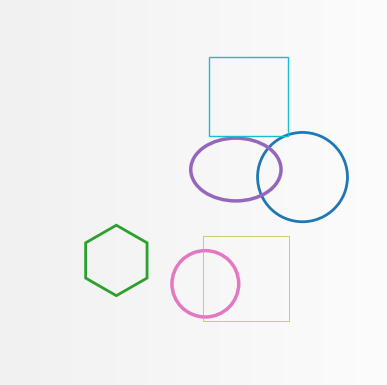[{"shape": "circle", "thickness": 2, "radius": 0.58, "center": [0.781, 0.54]}, {"shape": "hexagon", "thickness": 2, "radius": 0.46, "center": [0.3, 0.324]}, {"shape": "oval", "thickness": 2.5, "radius": 0.58, "center": [0.609, 0.56]}, {"shape": "circle", "thickness": 2.5, "radius": 0.43, "center": [0.53, 0.263]}, {"shape": "square", "thickness": 0.5, "radius": 0.55, "center": [0.634, 0.276]}, {"shape": "square", "thickness": 1, "radius": 0.51, "center": [0.641, 0.749]}]